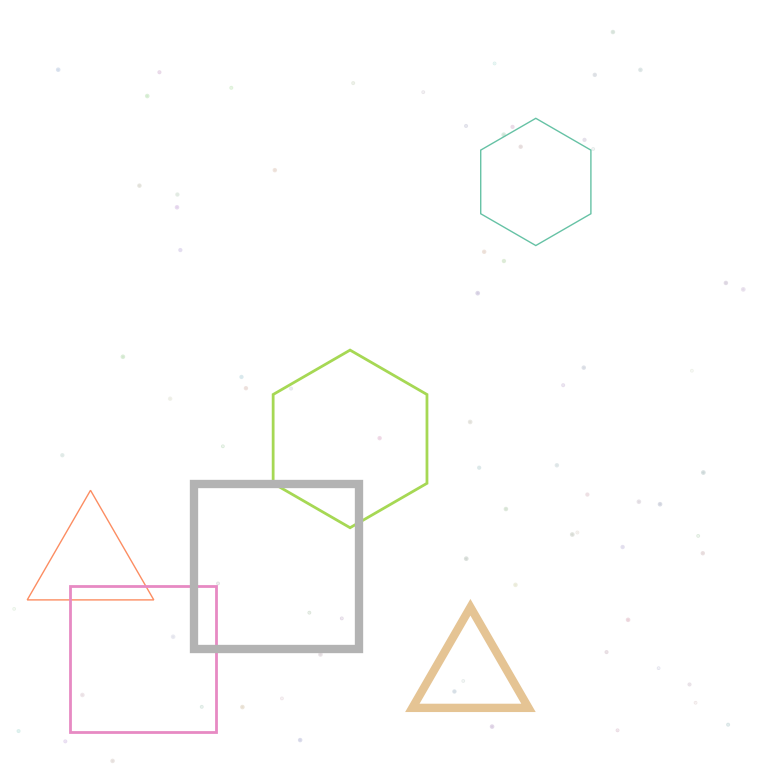[{"shape": "hexagon", "thickness": 0.5, "radius": 0.41, "center": [0.696, 0.764]}, {"shape": "triangle", "thickness": 0.5, "radius": 0.47, "center": [0.118, 0.268]}, {"shape": "square", "thickness": 1, "radius": 0.47, "center": [0.186, 0.144]}, {"shape": "hexagon", "thickness": 1, "radius": 0.58, "center": [0.455, 0.43]}, {"shape": "triangle", "thickness": 3, "radius": 0.44, "center": [0.611, 0.124]}, {"shape": "square", "thickness": 3, "radius": 0.54, "center": [0.359, 0.264]}]